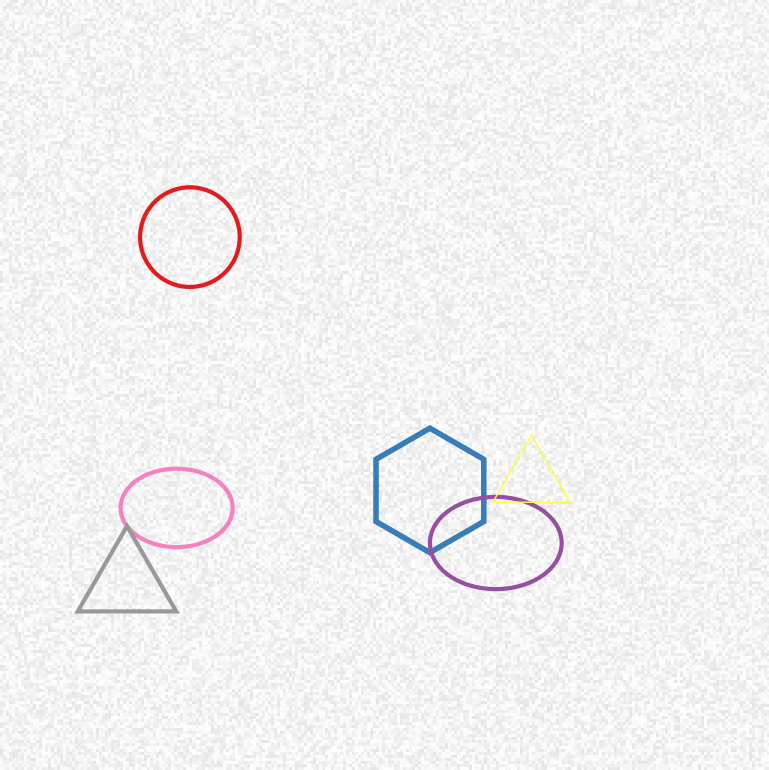[{"shape": "circle", "thickness": 1.5, "radius": 0.32, "center": [0.247, 0.692]}, {"shape": "hexagon", "thickness": 2, "radius": 0.4, "center": [0.558, 0.363]}, {"shape": "oval", "thickness": 1.5, "radius": 0.43, "center": [0.644, 0.295]}, {"shape": "triangle", "thickness": 0.5, "radius": 0.29, "center": [0.69, 0.377]}, {"shape": "oval", "thickness": 1.5, "radius": 0.36, "center": [0.229, 0.34]}, {"shape": "triangle", "thickness": 1.5, "radius": 0.37, "center": [0.165, 0.243]}]